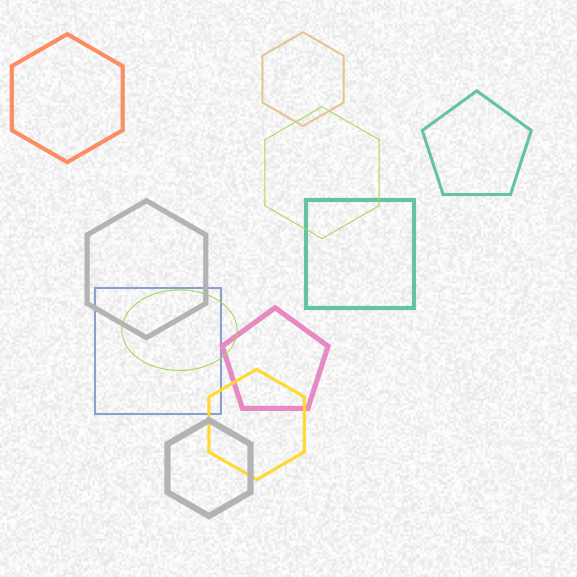[{"shape": "pentagon", "thickness": 1.5, "radius": 0.5, "center": [0.826, 0.743]}, {"shape": "square", "thickness": 2, "radius": 0.47, "center": [0.624, 0.559]}, {"shape": "hexagon", "thickness": 2, "radius": 0.55, "center": [0.116, 0.829]}, {"shape": "square", "thickness": 1, "radius": 0.55, "center": [0.274, 0.391]}, {"shape": "pentagon", "thickness": 2.5, "radius": 0.48, "center": [0.476, 0.37]}, {"shape": "hexagon", "thickness": 0.5, "radius": 0.57, "center": [0.558, 0.7]}, {"shape": "oval", "thickness": 0.5, "radius": 0.5, "center": [0.311, 0.427]}, {"shape": "hexagon", "thickness": 1.5, "radius": 0.48, "center": [0.444, 0.264]}, {"shape": "hexagon", "thickness": 1, "radius": 0.41, "center": [0.525, 0.862]}, {"shape": "hexagon", "thickness": 3, "radius": 0.42, "center": [0.362, 0.189]}, {"shape": "hexagon", "thickness": 2.5, "radius": 0.59, "center": [0.254, 0.533]}]